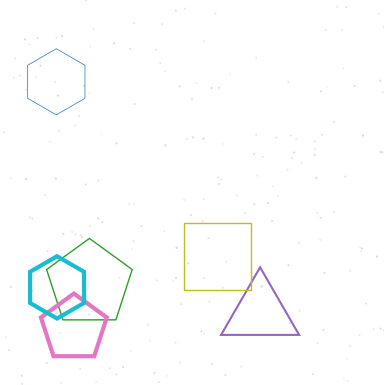[{"shape": "hexagon", "thickness": 0.5, "radius": 0.43, "center": [0.146, 0.788]}, {"shape": "pentagon", "thickness": 1, "radius": 0.58, "center": [0.232, 0.264]}, {"shape": "triangle", "thickness": 1.5, "radius": 0.59, "center": [0.676, 0.189]}, {"shape": "pentagon", "thickness": 3, "radius": 0.45, "center": [0.192, 0.148]}, {"shape": "square", "thickness": 1, "radius": 0.44, "center": [0.566, 0.333]}, {"shape": "hexagon", "thickness": 3, "radius": 0.4, "center": [0.148, 0.254]}]